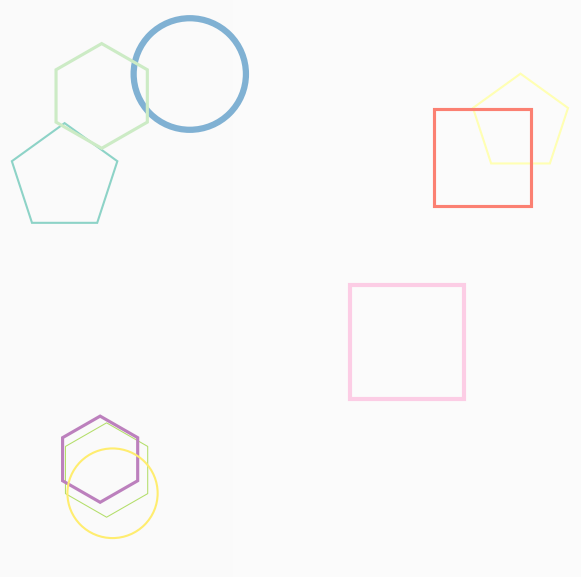[{"shape": "pentagon", "thickness": 1, "radius": 0.48, "center": [0.111, 0.69]}, {"shape": "pentagon", "thickness": 1, "radius": 0.43, "center": [0.895, 0.786]}, {"shape": "square", "thickness": 1.5, "radius": 0.42, "center": [0.83, 0.727]}, {"shape": "circle", "thickness": 3, "radius": 0.48, "center": [0.327, 0.871]}, {"shape": "hexagon", "thickness": 0.5, "radius": 0.41, "center": [0.183, 0.185]}, {"shape": "square", "thickness": 2, "radius": 0.49, "center": [0.7, 0.407]}, {"shape": "hexagon", "thickness": 1.5, "radius": 0.37, "center": [0.172, 0.204]}, {"shape": "hexagon", "thickness": 1.5, "radius": 0.45, "center": [0.175, 0.833]}, {"shape": "circle", "thickness": 1, "radius": 0.39, "center": [0.194, 0.145]}]